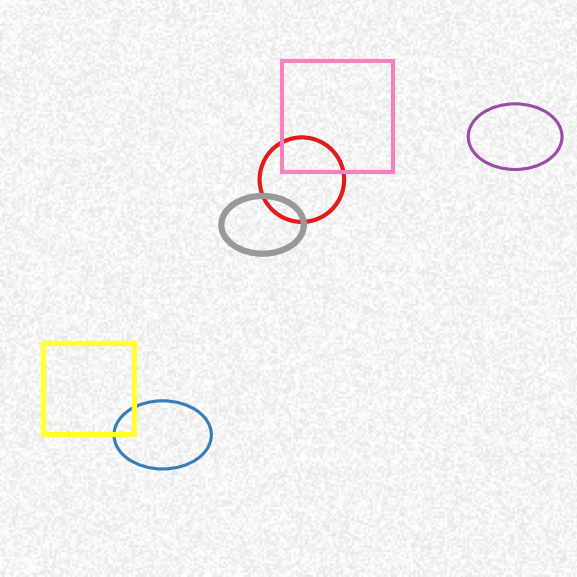[{"shape": "circle", "thickness": 2, "radius": 0.37, "center": [0.523, 0.688]}, {"shape": "oval", "thickness": 1.5, "radius": 0.42, "center": [0.282, 0.246]}, {"shape": "oval", "thickness": 1.5, "radius": 0.41, "center": [0.892, 0.762]}, {"shape": "square", "thickness": 2.5, "radius": 0.39, "center": [0.154, 0.326]}, {"shape": "square", "thickness": 2, "radius": 0.48, "center": [0.584, 0.797]}, {"shape": "oval", "thickness": 3, "radius": 0.36, "center": [0.455, 0.61]}]